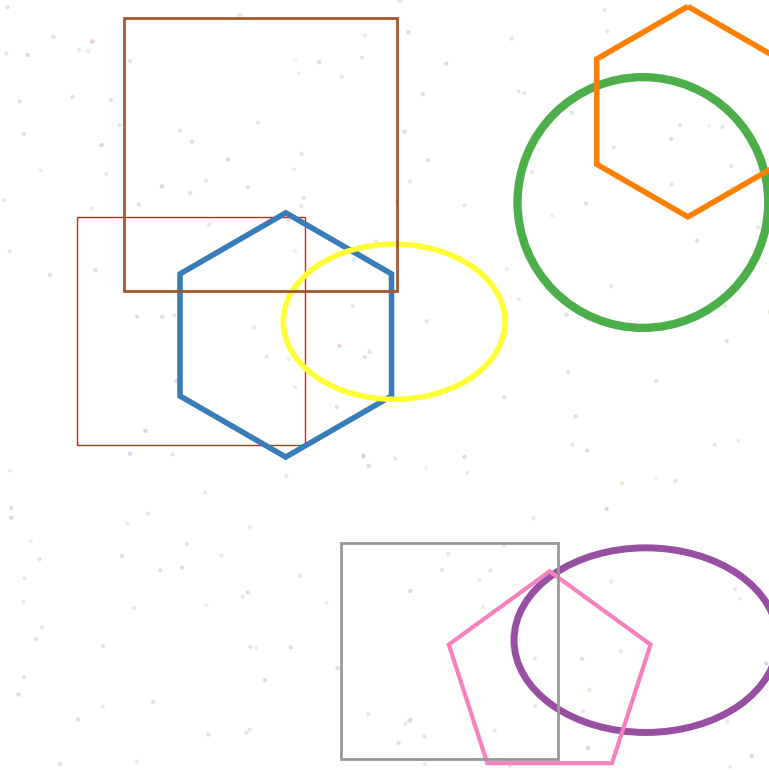[{"shape": "square", "thickness": 0.5, "radius": 0.74, "center": [0.248, 0.57]}, {"shape": "hexagon", "thickness": 2, "radius": 0.79, "center": [0.371, 0.565]}, {"shape": "circle", "thickness": 3, "radius": 0.81, "center": [0.835, 0.737]}, {"shape": "oval", "thickness": 2.5, "radius": 0.86, "center": [0.839, 0.169]}, {"shape": "hexagon", "thickness": 2, "radius": 0.68, "center": [0.893, 0.855]}, {"shape": "oval", "thickness": 2, "radius": 0.72, "center": [0.512, 0.582]}, {"shape": "square", "thickness": 1, "radius": 0.89, "center": [0.339, 0.8]}, {"shape": "pentagon", "thickness": 1.5, "radius": 0.69, "center": [0.714, 0.12]}, {"shape": "square", "thickness": 1, "radius": 0.7, "center": [0.583, 0.154]}]